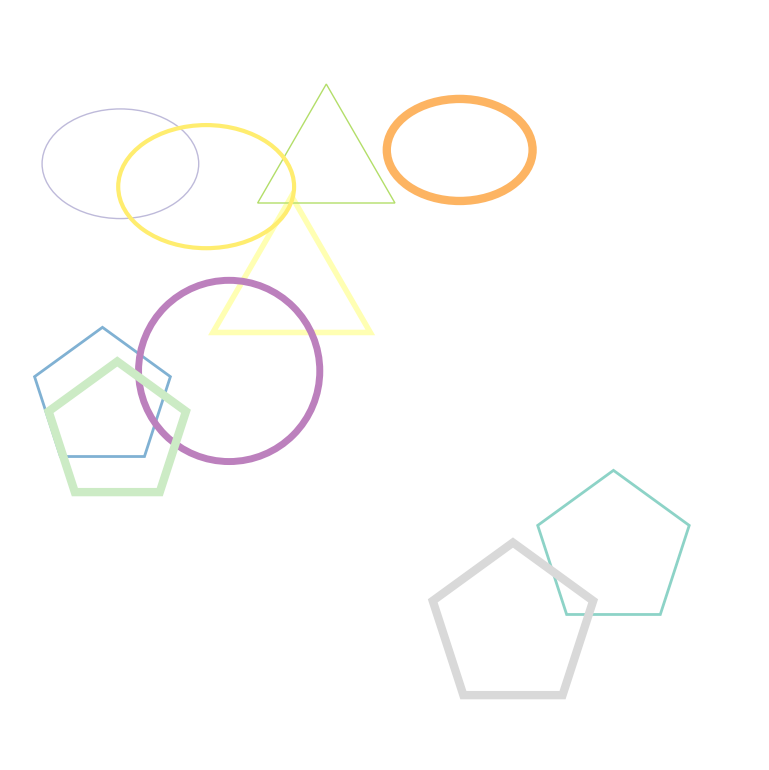[{"shape": "pentagon", "thickness": 1, "radius": 0.52, "center": [0.797, 0.286]}, {"shape": "triangle", "thickness": 2, "radius": 0.59, "center": [0.379, 0.627]}, {"shape": "oval", "thickness": 0.5, "radius": 0.51, "center": [0.156, 0.787]}, {"shape": "pentagon", "thickness": 1, "radius": 0.46, "center": [0.133, 0.482]}, {"shape": "oval", "thickness": 3, "radius": 0.47, "center": [0.597, 0.805]}, {"shape": "triangle", "thickness": 0.5, "radius": 0.51, "center": [0.424, 0.788]}, {"shape": "pentagon", "thickness": 3, "radius": 0.55, "center": [0.666, 0.186]}, {"shape": "circle", "thickness": 2.5, "radius": 0.59, "center": [0.298, 0.518]}, {"shape": "pentagon", "thickness": 3, "radius": 0.47, "center": [0.152, 0.437]}, {"shape": "oval", "thickness": 1.5, "radius": 0.57, "center": [0.268, 0.758]}]